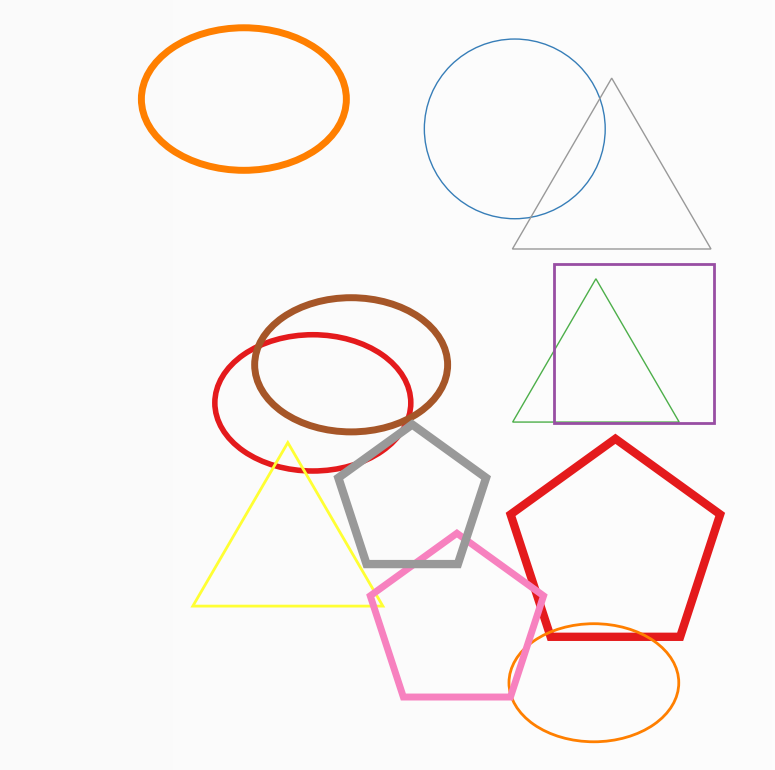[{"shape": "pentagon", "thickness": 3, "radius": 0.71, "center": [0.794, 0.288]}, {"shape": "oval", "thickness": 2, "radius": 0.63, "center": [0.404, 0.477]}, {"shape": "circle", "thickness": 0.5, "radius": 0.58, "center": [0.664, 0.833]}, {"shape": "triangle", "thickness": 0.5, "radius": 0.62, "center": [0.769, 0.514]}, {"shape": "square", "thickness": 1, "radius": 0.52, "center": [0.818, 0.554]}, {"shape": "oval", "thickness": 2.5, "radius": 0.66, "center": [0.315, 0.871]}, {"shape": "oval", "thickness": 1, "radius": 0.55, "center": [0.766, 0.113]}, {"shape": "triangle", "thickness": 1, "radius": 0.71, "center": [0.371, 0.284]}, {"shape": "oval", "thickness": 2.5, "radius": 0.62, "center": [0.453, 0.526]}, {"shape": "pentagon", "thickness": 2.5, "radius": 0.59, "center": [0.59, 0.19]}, {"shape": "pentagon", "thickness": 3, "radius": 0.5, "center": [0.532, 0.349]}, {"shape": "triangle", "thickness": 0.5, "radius": 0.74, "center": [0.789, 0.751]}]